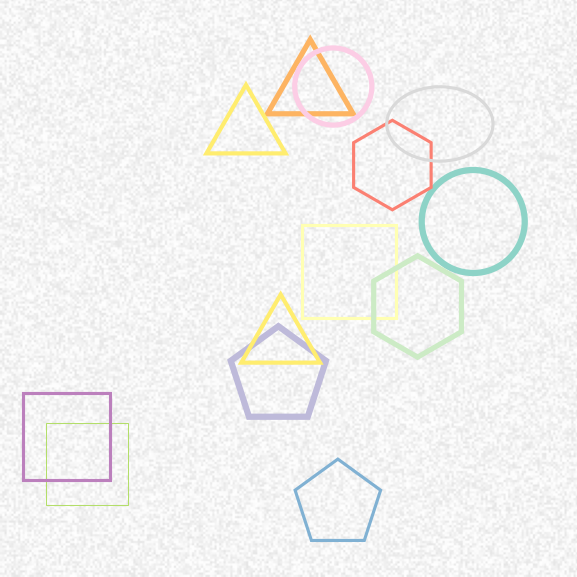[{"shape": "circle", "thickness": 3, "radius": 0.45, "center": [0.819, 0.616]}, {"shape": "square", "thickness": 1.5, "radius": 0.41, "center": [0.604, 0.529]}, {"shape": "pentagon", "thickness": 3, "radius": 0.43, "center": [0.482, 0.348]}, {"shape": "hexagon", "thickness": 1.5, "radius": 0.39, "center": [0.679, 0.713]}, {"shape": "pentagon", "thickness": 1.5, "radius": 0.39, "center": [0.585, 0.126]}, {"shape": "triangle", "thickness": 2.5, "radius": 0.43, "center": [0.537, 0.845]}, {"shape": "square", "thickness": 0.5, "radius": 0.36, "center": [0.151, 0.195]}, {"shape": "circle", "thickness": 2.5, "radius": 0.33, "center": [0.577, 0.849]}, {"shape": "oval", "thickness": 1.5, "radius": 0.46, "center": [0.762, 0.784]}, {"shape": "square", "thickness": 1.5, "radius": 0.38, "center": [0.115, 0.243]}, {"shape": "hexagon", "thickness": 2.5, "radius": 0.44, "center": [0.723, 0.468]}, {"shape": "triangle", "thickness": 2, "radius": 0.39, "center": [0.486, 0.411]}, {"shape": "triangle", "thickness": 2, "radius": 0.4, "center": [0.426, 0.773]}]